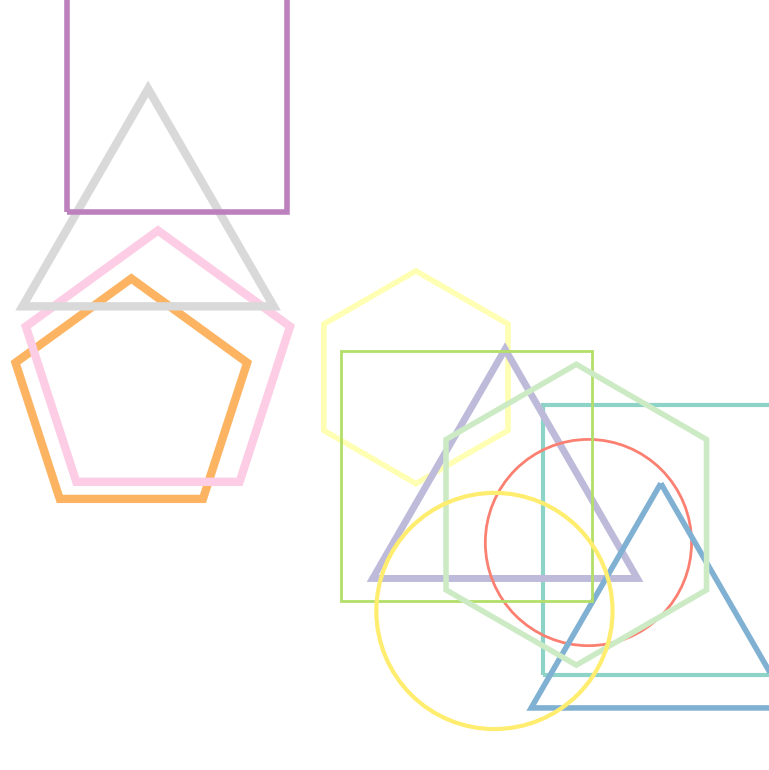[{"shape": "square", "thickness": 1.5, "radius": 0.88, "center": [0.881, 0.299]}, {"shape": "hexagon", "thickness": 2, "radius": 0.69, "center": [0.54, 0.51]}, {"shape": "triangle", "thickness": 2.5, "radius": 0.99, "center": [0.656, 0.348]}, {"shape": "circle", "thickness": 1, "radius": 0.67, "center": [0.764, 0.295]}, {"shape": "triangle", "thickness": 2, "radius": 0.97, "center": [0.858, 0.178]}, {"shape": "pentagon", "thickness": 3, "radius": 0.79, "center": [0.171, 0.48]}, {"shape": "square", "thickness": 1, "radius": 0.81, "center": [0.606, 0.382]}, {"shape": "pentagon", "thickness": 3, "radius": 0.9, "center": [0.205, 0.52]}, {"shape": "triangle", "thickness": 3, "radius": 0.94, "center": [0.192, 0.696]}, {"shape": "square", "thickness": 2, "radius": 0.71, "center": [0.23, 0.867]}, {"shape": "hexagon", "thickness": 2, "radius": 0.98, "center": [0.748, 0.332]}, {"shape": "circle", "thickness": 1.5, "radius": 0.77, "center": [0.642, 0.207]}]